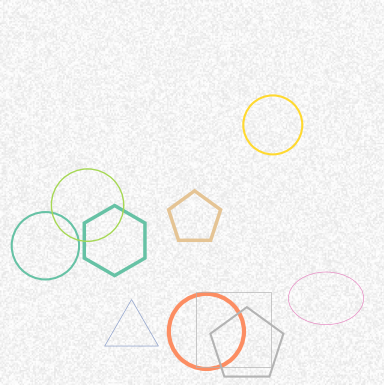[{"shape": "circle", "thickness": 1.5, "radius": 0.44, "center": [0.118, 0.362]}, {"shape": "hexagon", "thickness": 2.5, "radius": 0.45, "center": [0.298, 0.375]}, {"shape": "circle", "thickness": 3, "radius": 0.49, "center": [0.536, 0.139]}, {"shape": "triangle", "thickness": 0.5, "radius": 0.4, "center": [0.342, 0.141]}, {"shape": "oval", "thickness": 0.5, "radius": 0.49, "center": [0.847, 0.225]}, {"shape": "circle", "thickness": 1, "radius": 0.47, "center": [0.227, 0.467]}, {"shape": "circle", "thickness": 1.5, "radius": 0.38, "center": [0.709, 0.676]}, {"shape": "pentagon", "thickness": 2.5, "radius": 0.36, "center": [0.505, 0.433]}, {"shape": "pentagon", "thickness": 1.5, "radius": 0.5, "center": [0.641, 0.103]}, {"shape": "square", "thickness": 0.5, "radius": 0.49, "center": [0.606, 0.144]}]